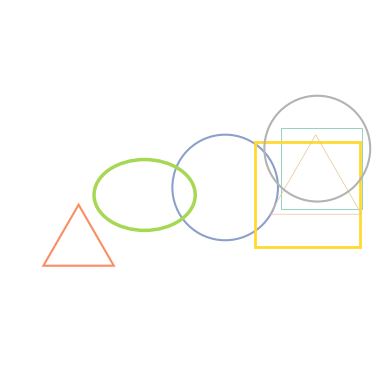[{"shape": "square", "thickness": 0.5, "radius": 0.52, "center": [0.835, 0.562]}, {"shape": "triangle", "thickness": 1.5, "radius": 0.53, "center": [0.204, 0.363]}, {"shape": "circle", "thickness": 1.5, "radius": 0.69, "center": [0.585, 0.513]}, {"shape": "oval", "thickness": 2.5, "radius": 0.66, "center": [0.376, 0.494]}, {"shape": "square", "thickness": 2, "radius": 0.68, "center": [0.798, 0.495]}, {"shape": "triangle", "thickness": 0.5, "radius": 0.69, "center": [0.82, 0.512]}, {"shape": "circle", "thickness": 1.5, "radius": 0.69, "center": [0.824, 0.614]}]